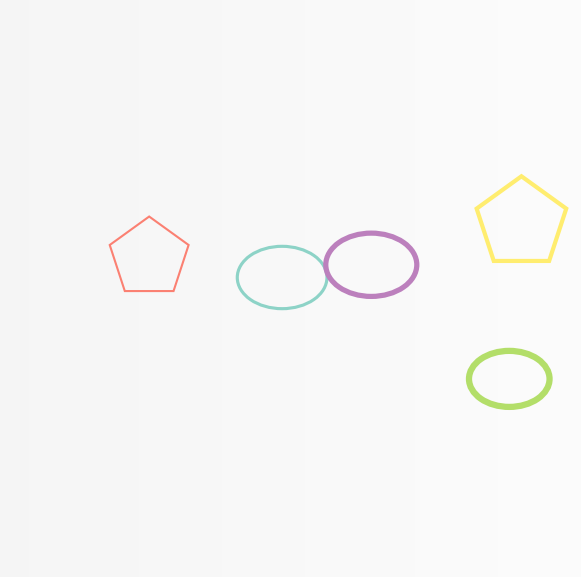[{"shape": "oval", "thickness": 1.5, "radius": 0.39, "center": [0.485, 0.519]}, {"shape": "pentagon", "thickness": 1, "radius": 0.36, "center": [0.257, 0.553]}, {"shape": "oval", "thickness": 3, "radius": 0.35, "center": [0.876, 0.343]}, {"shape": "oval", "thickness": 2.5, "radius": 0.39, "center": [0.639, 0.541]}, {"shape": "pentagon", "thickness": 2, "radius": 0.41, "center": [0.897, 0.613]}]